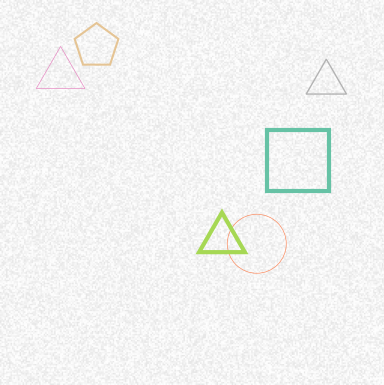[{"shape": "square", "thickness": 3, "radius": 0.4, "center": [0.774, 0.583]}, {"shape": "circle", "thickness": 0.5, "radius": 0.38, "center": [0.667, 0.367]}, {"shape": "triangle", "thickness": 0.5, "radius": 0.36, "center": [0.157, 0.807]}, {"shape": "triangle", "thickness": 3, "radius": 0.34, "center": [0.577, 0.379]}, {"shape": "pentagon", "thickness": 1.5, "radius": 0.3, "center": [0.251, 0.88]}, {"shape": "triangle", "thickness": 1, "radius": 0.3, "center": [0.848, 0.786]}]